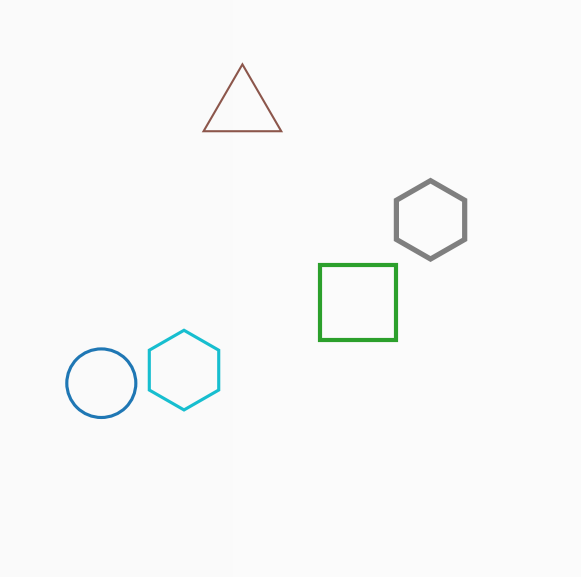[{"shape": "circle", "thickness": 1.5, "radius": 0.3, "center": [0.174, 0.336]}, {"shape": "square", "thickness": 2, "radius": 0.33, "center": [0.616, 0.475]}, {"shape": "triangle", "thickness": 1, "radius": 0.39, "center": [0.417, 0.81]}, {"shape": "hexagon", "thickness": 2.5, "radius": 0.34, "center": [0.741, 0.618]}, {"shape": "hexagon", "thickness": 1.5, "radius": 0.34, "center": [0.317, 0.358]}]